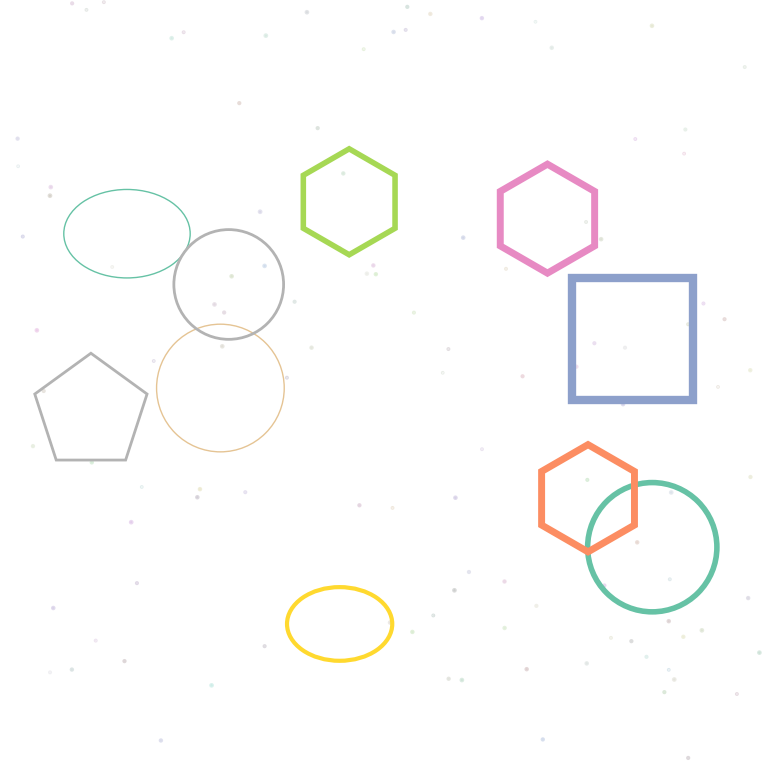[{"shape": "circle", "thickness": 2, "radius": 0.42, "center": [0.847, 0.289]}, {"shape": "oval", "thickness": 0.5, "radius": 0.41, "center": [0.165, 0.696]}, {"shape": "hexagon", "thickness": 2.5, "radius": 0.35, "center": [0.764, 0.353]}, {"shape": "square", "thickness": 3, "radius": 0.39, "center": [0.822, 0.56]}, {"shape": "hexagon", "thickness": 2.5, "radius": 0.35, "center": [0.711, 0.716]}, {"shape": "hexagon", "thickness": 2, "radius": 0.34, "center": [0.453, 0.738]}, {"shape": "oval", "thickness": 1.5, "radius": 0.34, "center": [0.441, 0.19]}, {"shape": "circle", "thickness": 0.5, "radius": 0.41, "center": [0.286, 0.496]}, {"shape": "pentagon", "thickness": 1, "radius": 0.38, "center": [0.118, 0.465]}, {"shape": "circle", "thickness": 1, "radius": 0.36, "center": [0.297, 0.631]}]